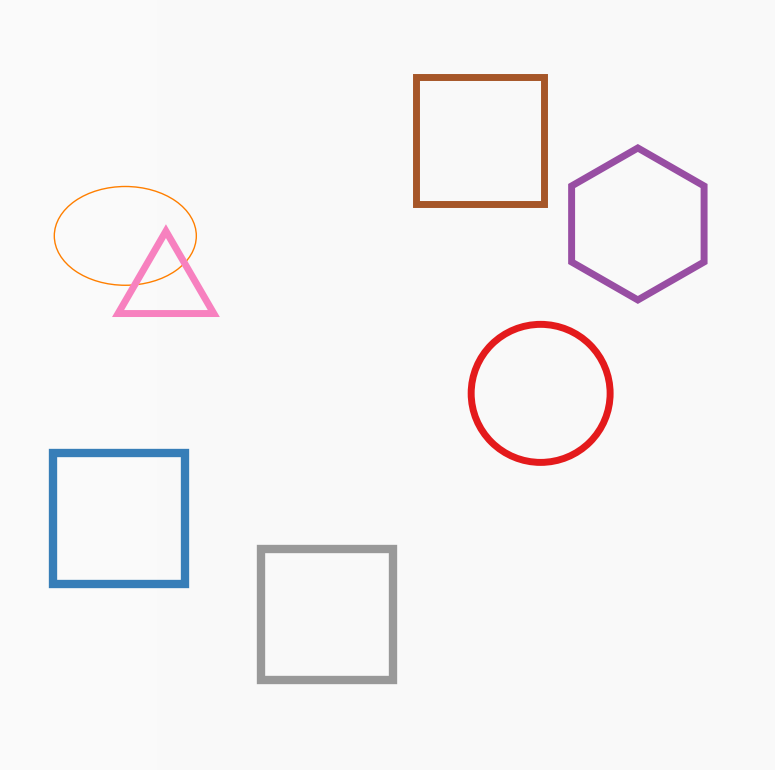[{"shape": "circle", "thickness": 2.5, "radius": 0.45, "center": [0.698, 0.489]}, {"shape": "square", "thickness": 3, "radius": 0.42, "center": [0.153, 0.327]}, {"shape": "hexagon", "thickness": 2.5, "radius": 0.49, "center": [0.823, 0.709]}, {"shape": "oval", "thickness": 0.5, "radius": 0.46, "center": [0.162, 0.694]}, {"shape": "square", "thickness": 2.5, "radius": 0.41, "center": [0.62, 0.818]}, {"shape": "triangle", "thickness": 2.5, "radius": 0.36, "center": [0.214, 0.628]}, {"shape": "square", "thickness": 3, "radius": 0.43, "center": [0.422, 0.203]}]